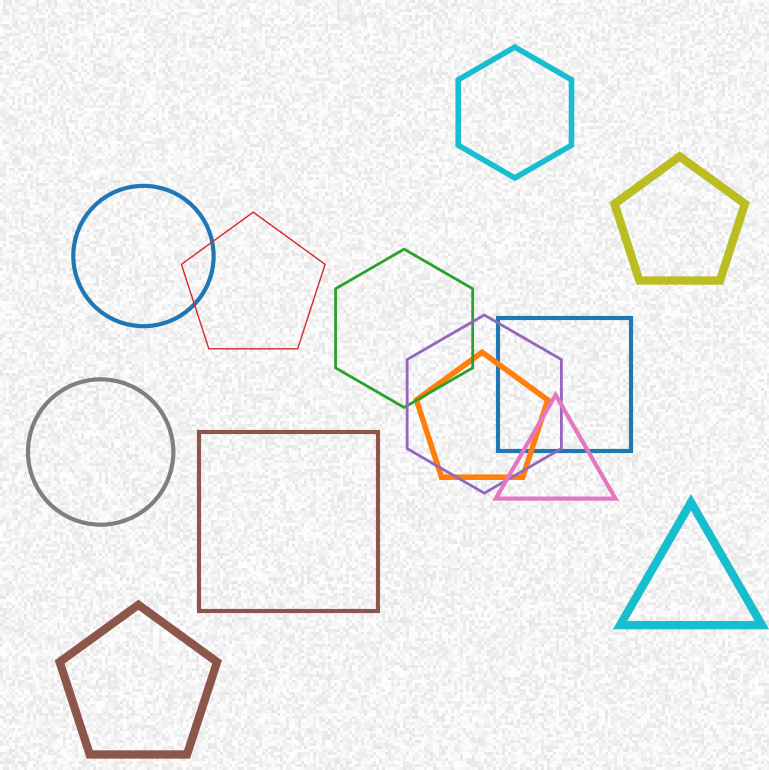[{"shape": "square", "thickness": 1.5, "radius": 0.43, "center": [0.733, 0.501]}, {"shape": "circle", "thickness": 1.5, "radius": 0.46, "center": [0.186, 0.668]}, {"shape": "pentagon", "thickness": 2, "radius": 0.45, "center": [0.626, 0.453]}, {"shape": "hexagon", "thickness": 1, "radius": 0.51, "center": [0.525, 0.574]}, {"shape": "pentagon", "thickness": 0.5, "radius": 0.49, "center": [0.329, 0.626]}, {"shape": "hexagon", "thickness": 1, "radius": 0.58, "center": [0.629, 0.475]}, {"shape": "pentagon", "thickness": 3, "radius": 0.54, "center": [0.18, 0.107]}, {"shape": "square", "thickness": 1.5, "radius": 0.58, "center": [0.375, 0.322]}, {"shape": "triangle", "thickness": 1.5, "radius": 0.45, "center": [0.722, 0.397]}, {"shape": "circle", "thickness": 1.5, "radius": 0.47, "center": [0.131, 0.413]}, {"shape": "pentagon", "thickness": 3, "radius": 0.45, "center": [0.883, 0.708]}, {"shape": "triangle", "thickness": 3, "radius": 0.53, "center": [0.897, 0.241]}, {"shape": "hexagon", "thickness": 2, "radius": 0.42, "center": [0.669, 0.854]}]